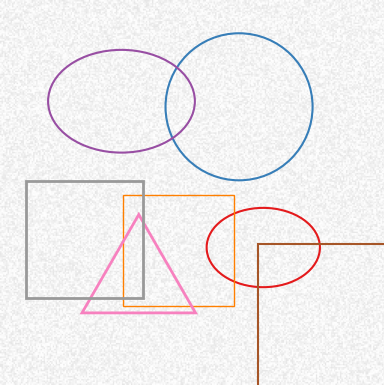[{"shape": "oval", "thickness": 1.5, "radius": 0.74, "center": [0.684, 0.357]}, {"shape": "circle", "thickness": 1.5, "radius": 0.95, "center": [0.621, 0.723]}, {"shape": "oval", "thickness": 1.5, "radius": 0.95, "center": [0.316, 0.737]}, {"shape": "square", "thickness": 1, "radius": 0.72, "center": [0.464, 0.349]}, {"shape": "square", "thickness": 1.5, "radius": 0.93, "center": [0.857, 0.18]}, {"shape": "triangle", "thickness": 2, "radius": 0.85, "center": [0.36, 0.272]}, {"shape": "square", "thickness": 2, "radius": 0.76, "center": [0.22, 0.379]}]